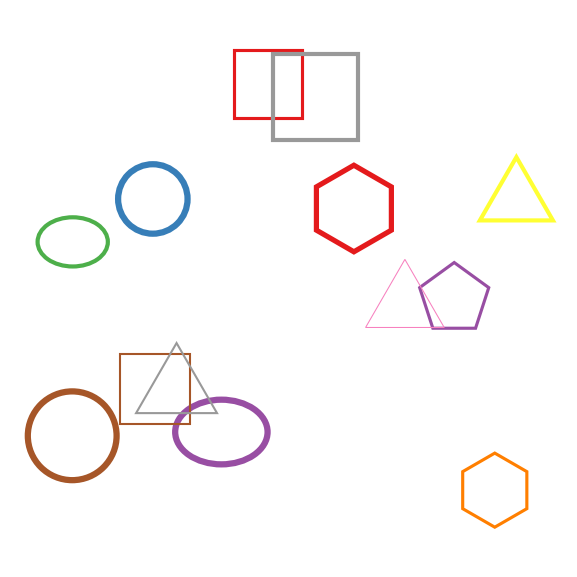[{"shape": "hexagon", "thickness": 2.5, "radius": 0.37, "center": [0.613, 0.638]}, {"shape": "square", "thickness": 1.5, "radius": 0.29, "center": [0.463, 0.853]}, {"shape": "circle", "thickness": 3, "radius": 0.3, "center": [0.265, 0.655]}, {"shape": "oval", "thickness": 2, "radius": 0.3, "center": [0.126, 0.58]}, {"shape": "oval", "thickness": 3, "radius": 0.4, "center": [0.383, 0.251]}, {"shape": "pentagon", "thickness": 1.5, "radius": 0.31, "center": [0.787, 0.482]}, {"shape": "hexagon", "thickness": 1.5, "radius": 0.32, "center": [0.857, 0.15]}, {"shape": "triangle", "thickness": 2, "radius": 0.37, "center": [0.894, 0.654]}, {"shape": "circle", "thickness": 3, "radius": 0.38, "center": [0.125, 0.245]}, {"shape": "square", "thickness": 1, "radius": 0.3, "center": [0.268, 0.326]}, {"shape": "triangle", "thickness": 0.5, "radius": 0.39, "center": [0.701, 0.471]}, {"shape": "square", "thickness": 2, "radius": 0.37, "center": [0.547, 0.831]}, {"shape": "triangle", "thickness": 1, "radius": 0.4, "center": [0.306, 0.324]}]